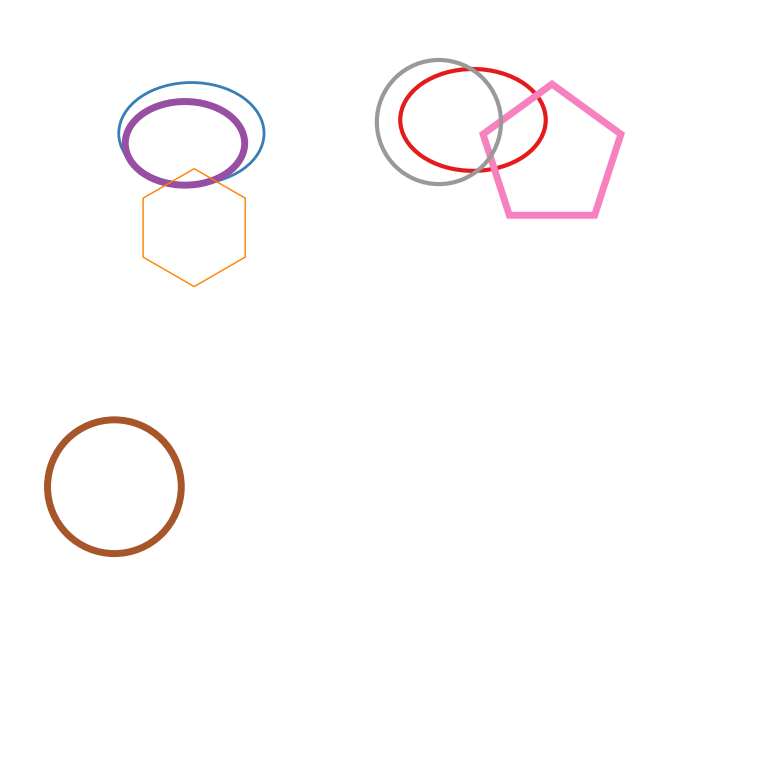[{"shape": "oval", "thickness": 1.5, "radius": 0.47, "center": [0.614, 0.844]}, {"shape": "oval", "thickness": 1, "radius": 0.47, "center": [0.249, 0.827]}, {"shape": "oval", "thickness": 2.5, "radius": 0.39, "center": [0.24, 0.814]}, {"shape": "hexagon", "thickness": 0.5, "radius": 0.38, "center": [0.252, 0.704]}, {"shape": "circle", "thickness": 2.5, "radius": 0.43, "center": [0.149, 0.368]}, {"shape": "pentagon", "thickness": 2.5, "radius": 0.47, "center": [0.717, 0.797]}, {"shape": "circle", "thickness": 1.5, "radius": 0.4, "center": [0.57, 0.841]}]